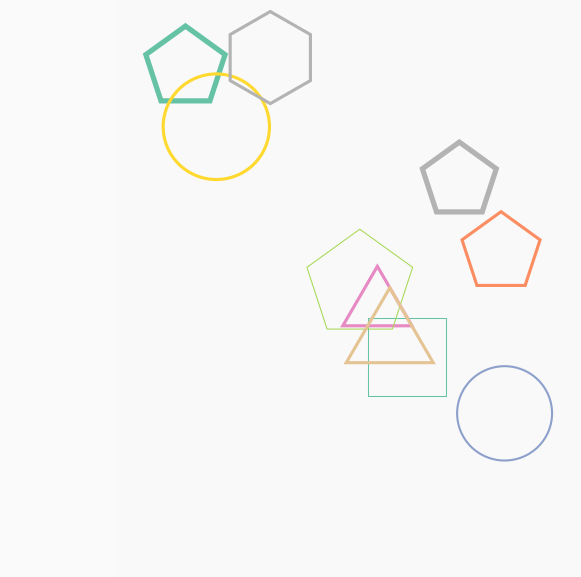[{"shape": "pentagon", "thickness": 2.5, "radius": 0.36, "center": [0.319, 0.882]}, {"shape": "square", "thickness": 0.5, "radius": 0.34, "center": [0.7, 0.381]}, {"shape": "pentagon", "thickness": 1.5, "radius": 0.35, "center": [0.862, 0.562]}, {"shape": "circle", "thickness": 1, "radius": 0.41, "center": [0.868, 0.283]}, {"shape": "triangle", "thickness": 1.5, "radius": 0.34, "center": [0.649, 0.469]}, {"shape": "pentagon", "thickness": 0.5, "radius": 0.48, "center": [0.619, 0.507]}, {"shape": "circle", "thickness": 1.5, "radius": 0.46, "center": [0.372, 0.78]}, {"shape": "triangle", "thickness": 1.5, "radius": 0.43, "center": [0.671, 0.414]}, {"shape": "pentagon", "thickness": 2.5, "radius": 0.33, "center": [0.79, 0.686]}, {"shape": "hexagon", "thickness": 1.5, "radius": 0.4, "center": [0.465, 0.899]}]